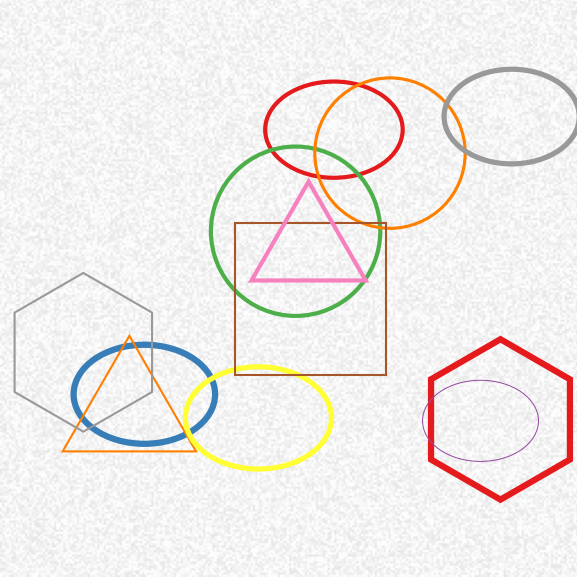[{"shape": "hexagon", "thickness": 3, "radius": 0.69, "center": [0.867, 0.273]}, {"shape": "oval", "thickness": 2, "radius": 0.6, "center": [0.578, 0.775]}, {"shape": "oval", "thickness": 3, "radius": 0.61, "center": [0.25, 0.316]}, {"shape": "circle", "thickness": 2, "radius": 0.73, "center": [0.512, 0.599]}, {"shape": "oval", "thickness": 0.5, "radius": 0.5, "center": [0.832, 0.27]}, {"shape": "circle", "thickness": 1.5, "radius": 0.65, "center": [0.675, 0.734]}, {"shape": "triangle", "thickness": 1, "radius": 0.67, "center": [0.224, 0.284]}, {"shape": "oval", "thickness": 2.5, "radius": 0.63, "center": [0.448, 0.275]}, {"shape": "square", "thickness": 1, "radius": 0.66, "center": [0.538, 0.481]}, {"shape": "triangle", "thickness": 2, "radius": 0.57, "center": [0.534, 0.571]}, {"shape": "hexagon", "thickness": 1, "radius": 0.69, "center": [0.144, 0.389]}, {"shape": "oval", "thickness": 2.5, "radius": 0.59, "center": [0.886, 0.797]}]